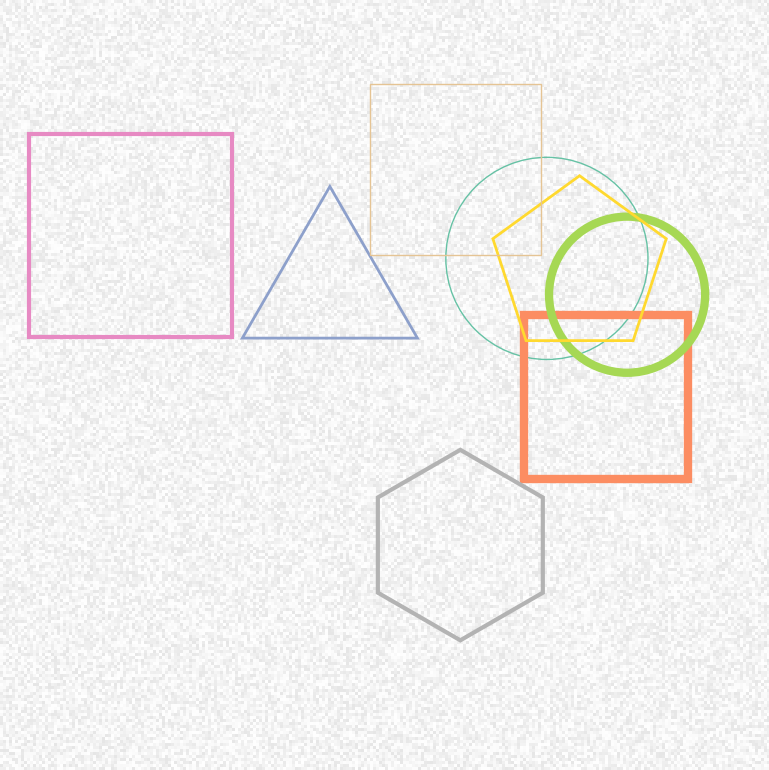[{"shape": "circle", "thickness": 0.5, "radius": 0.66, "center": [0.71, 0.664]}, {"shape": "square", "thickness": 3, "radius": 0.53, "center": [0.787, 0.485]}, {"shape": "triangle", "thickness": 1, "radius": 0.66, "center": [0.428, 0.627]}, {"shape": "square", "thickness": 1.5, "radius": 0.66, "center": [0.17, 0.695]}, {"shape": "circle", "thickness": 3, "radius": 0.51, "center": [0.814, 0.617]}, {"shape": "pentagon", "thickness": 1, "radius": 0.59, "center": [0.753, 0.653]}, {"shape": "square", "thickness": 0.5, "radius": 0.55, "center": [0.591, 0.779]}, {"shape": "hexagon", "thickness": 1.5, "radius": 0.62, "center": [0.598, 0.292]}]